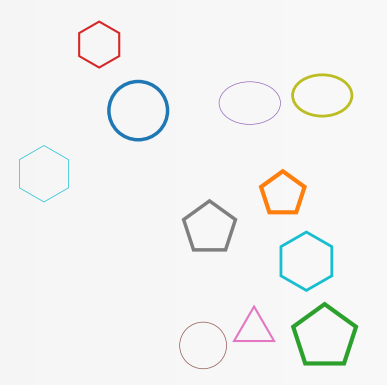[{"shape": "circle", "thickness": 2.5, "radius": 0.38, "center": [0.357, 0.713]}, {"shape": "pentagon", "thickness": 3, "radius": 0.3, "center": [0.73, 0.496]}, {"shape": "pentagon", "thickness": 3, "radius": 0.43, "center": [0.838, 0.125]}, {"shape": "hexagon", "thickness": 1.5, "radius": 0.3, "center": [0.256, 0.884]}, {"shape": "oval", "thickness": 0.5, "radius": 0.4, "center": [0.645, 0.732]}, {"shape": "circle", "thickness": 0.5, "radius": 0.3, "center": [0.524, 0.103]}, {"shape": "triangle", "thickness": 1.5, "radius": 0.3, "center": [0.656, 0.144]}, {"shape": "pentagon", "thickness": 2.5, "radius": 0.35, "center": [0.541, 0.408]}, {"shape": "oval", "thickness": 2, "radius": 0.38, "center": [0.832, 0.752]}, {"shape": "hexagon", "thickness": 0.5, "radius": 0.37, "center": [0.113, 0.549]}, {"shape": "hexagon", "thickness": 2, "radius": 0.38, "center": [0.791, 0.321]}]